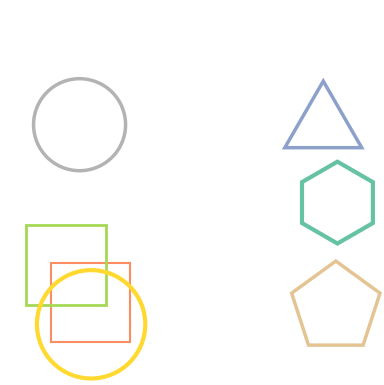[{"shape": "hexagon", "thickness": 3, "radius": 0.53, "center": [0.876, 0.474]}, {"shape": "square", "thickness": 1.5, "radius": 0.52, "center": [0.235, 0.215]}, {"shape": "triangle", "thickness": 2.5, "radius": 0.58, "center": [0.84, 0.674]}, {"shape": "square", "thickness": 2, "radius": 0.51, "center": [0.171, 0.312]}, {"shape": "circle", "thickness": 3, "radius": 0.7, "center": [0.237, 0.158]}, {"shape": "pentagon", "thickness": 2.5, "radius": 0.6, "center": [0.872, 0.201]}, {"shape": "circle", "thickness": 2.5, "radius": 0.6, "center": [0.207, 0.676]}]